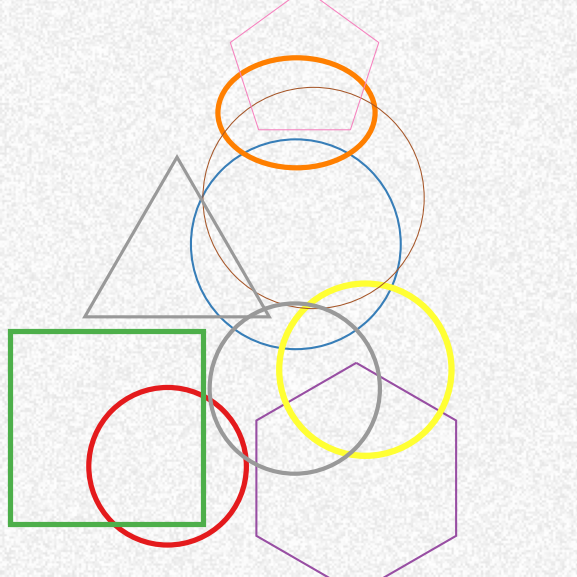[{"shape": "circle", "thickness": 2.5, "radius": 0.68, "center": [0.29, 0.192]}, {"shape": "circle", "thickness": 1, "radius": 0.91, "center": [0.512, 0.576]}, {"shape": "square", "thickness": 2.5, "radius": 0.84, "center": [0.185, 0.258]}, {"shape": "hexagon", "thickness": 1, "radius": 1.0, "center": [0.617, 0.171]}, {"shape": "oval", "thickness": 2.5, "radius": 0.68, "center": [0.513, 0.804]}, {"shape": "circle", "thickness": 3, "radius": 0.75, "center": [0.633, 0.359]}, {"shape": "circle", "thickness": 0.5, "radius": 0.96, "center": [0.543, 0.656]}, {"shape": "pentagon", "thickness": 0.5, "radius": 0.68, "center": [0.527, 0.884]}, {"shape": "triangle", "thickness": 1.5, "radius": 0.92, "center": [0.307, 0.543]}, {"shape": "circle", "thickness": 2, "radius": 0.74, "center": [0.51, 0.326]}]